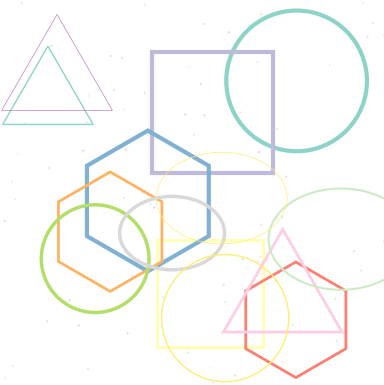[{"shape": "triangle", "thickness": 1, "radius": 0.68, "center": [0.124, 0.745]}, {"shape": "circle", "thickness": 3, "radius": 0.91, "center": [0.77, 0.79]}, {"shape": "square", "thickness": 2, "radius": 0.69, "center": [0.545, 0.238]}, {"shape": "square", "thickness": 3, "radius": 0.78, "center": [0.552, 0.709]}, {"shape": "hexagon", "thickness": 2, "radius": 0.75, "center": [0.768, 0.169]}, {"shape": "hexagon", "thickness": 3, "radius": 0.91, "center": [0.384, 0.478]}, {"shape": "hexagon", "thickness": 2, "radius": 0.78, "center": [0.286, 0.398]}, {"shape": "circle", "thickness": 2.5, "radius": 0.7, "center": [0.247, 0.328]}, {"shape": "triangle", "thickness": 2, "radius": 0.89, "center": [0.734, 0.226]}, {"shape": "oval", "thickness": 2.5, "radius": 0.68, "center": [0.447, 0.395]}, {"shape": "triangle", "thickness": 0.5, "radius": 0.83, "center": [0.148, 0.796]}, {"shape": "oval", "thickness": 1.5, "radius": 0.94, "center": [0.886, 0.379]}, {"shape": "oval", "thickness": 0.5, "radius": 0.85, "center": [0.576, 0.485]}, {"shape": "circle", "thickness": 1, "radius": 0.83, "center": [0.585, 0.174]}]